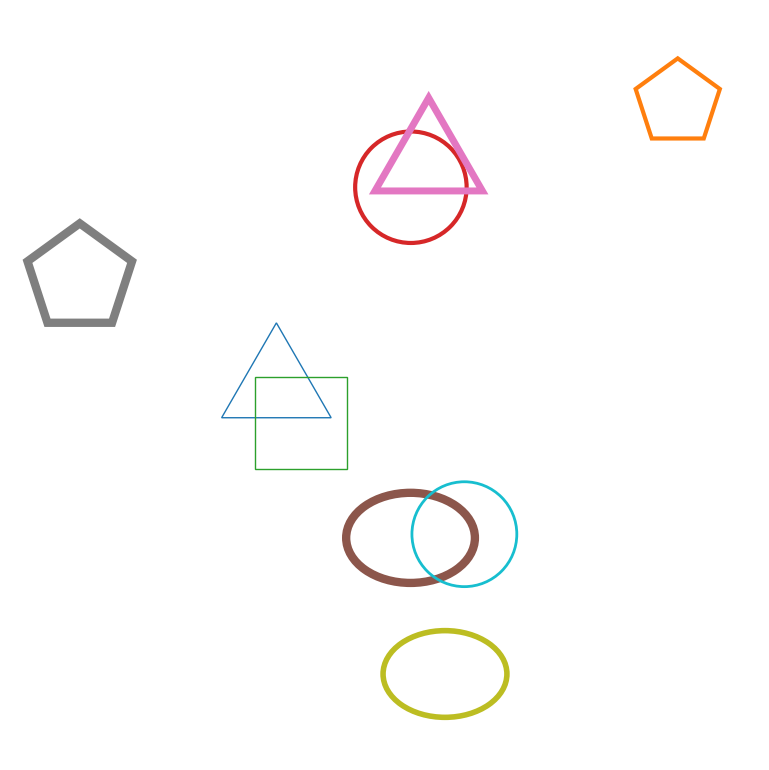[{"shape": "triangle", "thickness": 0.5, "radius": 0.41, "center": [0.359, 0.499]}, {"shape": "pentagon", "thickness": 1.5, "radius": 0.29, "center": [0.88, 0.867]}, {"shape": "square", "thickness": 0.5, "radius": 0.3, "center": [0.391, 0.45]}, {"shape": "circle", "thickness": 1.5, "radius": 0.36, "center": [0.534, 0.757]}, {"shape": "oval", "thickness": 3, "radius": 0.42, "center": [0.533, 0.301]}, {"shape": "triangle", "thickness": 2.5, "radius": 0.4, "center": [0.557, 0.792]}, {"shape": "pentagon", "thickness": 3, "radius": 0.36, "center": [0.104, 0.639]}, {"shape": "oval", "thickness": 2, "radius": 0.4, "center": [0.578, 0.125]}, {"shape": "circle", "thickness": 1, "radius": 0.34, "center": [0.603, 0.306]}]